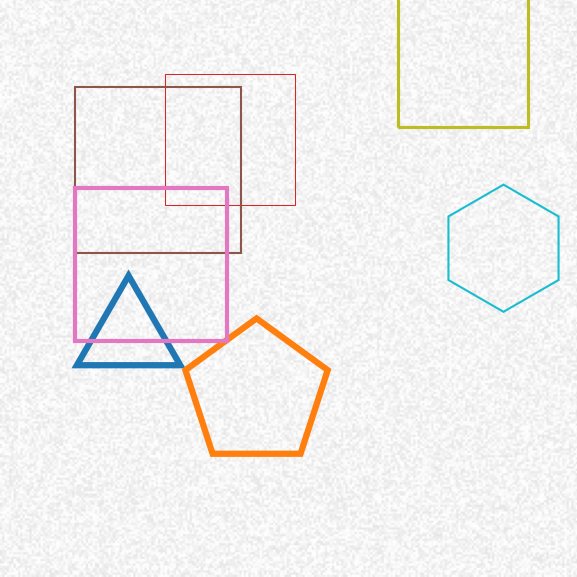[{"shape": "triangle", "thickness": 3, "radius": 0.52, "center": [0.223, 0.418]}, {"shape": "pentagon", "thickness": 3, "radius": 0.65, "center": [0.444, 0.318]}, {"shape": "square", "thickness": 0.5, "radius": 0.57, "center": [0.398, 0.758]}, {"shape": "square", "thickness": 1, "radius": 0.72, "center": [0.273, 0.705]}, {"shape": "square", "thickness": 2, "radius": 0.66, "center": [0.261, 0.541]}, {"shape": "square", "thickness": 1.5, "radius": 0.56, "center": [0.802, 0.891]}, {"shape": "hexagon", "thickness": 1, "radius": 0.55, "center": [0.872, 0.569]}]